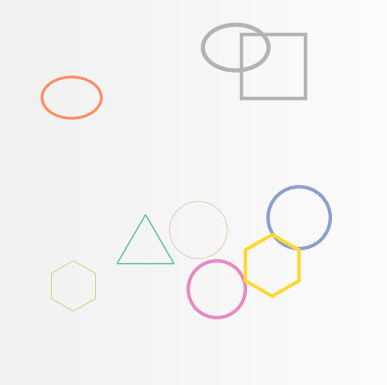[{"shape": "triangle", "thickness": 1, "radius": 0.42, "center": [0.376, 0.358]}, {"shape": "oval", "thickness": 2, "radius": 0.38, "center": [0.185, 0.746]}, {"shape": "circle", "thickness": 2.5, "radius": 0.4, "center": [0.772, 0.435]}, {"shape": "circle", "thickness": 2.5, "radius": 0.37, "center": [0.559, 0.249]}, {"shape": "hexagon", "thickness": 0.5, "radius": 0.33, "center": [0.189, 0.257]}, {"shape": "hexagon", "thickness": 2.5, "radius": 0.4, "center": [0.702, 0.311]}, {"shape": "circle", "thickness": 0.5, "radius": 0.37, "center": [0.512, 0.402]}, {"shape": "square", "thickness": 2.5, "radius": 0.42, "center": [0.705, 0.829]}, {"shape": "oval", "thickness": 3, "radius": 0.42, "center": [0.608, 0.876]}]